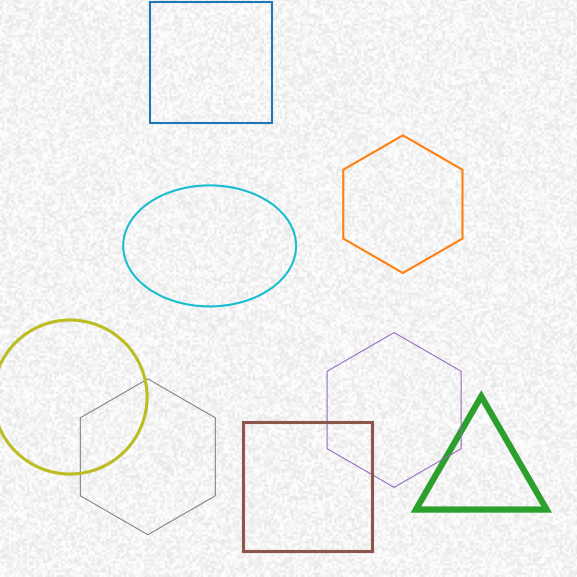[{"shape": "square", "thickness": 1, "radius": 0.53, "center": [0.365, 0.891]}, {"shape": "hexagon", "thickness": 1, "radius": 0.6, "center": [0.698, 0.646]}, {"shape": "triangle", "thickness": 3, "radius": 0.65, "center": [0.833, 0.182]}, {"shape": "hexagon", "thickness": 0.5, "radius": 0.67, "center": [0.682, 0.289]}, {"shape": "square", "thickness": 1.5, "radius": 0.56, "center": [0.532, 0.156]}, {"shape": "hexagon", "thickness": 0.5, "radius": 0.67, "center": [0.256, 0.208]}, {"shape": "circle", "thickness": 1.5, "radius": 0.67, "center": [0.121, 0.312]}, {"shape": "oval", "thickness": 1, "radius": 0.75, "center": [0.363, 0.573]}]